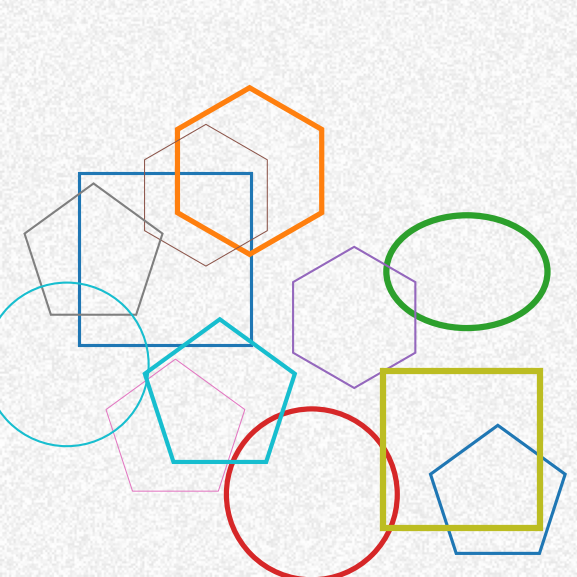[{"shape": "pentagon", "thickness": 1.5, "radius": 0.61, "center": [0.862, 0.14]}, {"shape": "square", "thickness": 1.5, "radius": 0.74, "center": [0.286, 0.551]}, {"shape": "hexagon", "thickness": 2.5, "radius": 0.72, "center": [0.432, 0.703]}, {"shape": "oval", "thickness": 3, "radius": 0.7, "center": [0.809, 0.529]}, {"shape": "circle", "thickness": 2.5, "radius": 0.74, "center": [0.54, 0.143]}, {"shape": "hexagon", "thickness": 1, "radius": 0.61, "center": [0.613, 0.449]}, {"shape": "hexagon", "thickness": 0.5, "radius": 0.61, "center": [0.357, 0.661]}, {"shape": "pentagon", "thickness": 0.5, "radius": 0.63, "center": [0.304, 0.251]}, {"shape": "pentagon", "thickness": 1, "radius": 0.63, "center": [0.162, 0.556]}, {"shape": "square", "thickness": 3, "radius": 0.68, "center": [0.799, 0.221]}, {"shape": "pentagon", "thickness": 2, "radius": 0.68, "center": [0.381, 0.31]}, {"shape": "circle", "thickness": 1, "radius": 0.71, "center": [0.116, 0.368]}]